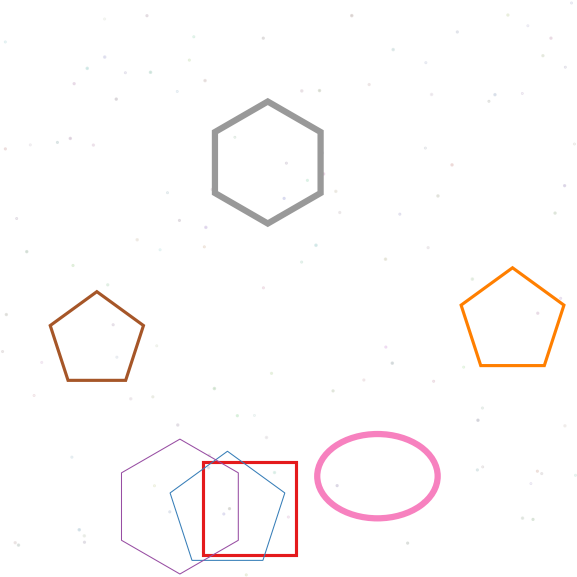[{"shape": "square", "thickness": 1.5, "radius": 0.4, "center": [0.432, 0.119]}, {"shape": "pentagon", "thickness": 0.5, "radius": 0.52, "center": [0.394, 0.113]}, {"shape": "hexagon", "thickness": 0.5, "radius": 0.58, "center": [0.312, 0.122]}, {"shape": "pentagon", "thickness": 1.5, "radius": 0.47, "center": [0.887, 0.442]}, {"shape": "pentagon", "thickness": 1.5, "radius": 0.42, "center": [0.168, 0.409]}, {"shape": "oval", "thickness": 3, "radius": 0.52, "center": [0.654, 0.175]}, {"shape": "hexagon", "thickness": 3, "radius": 0.53, "center": [0.464, 0.718]}]